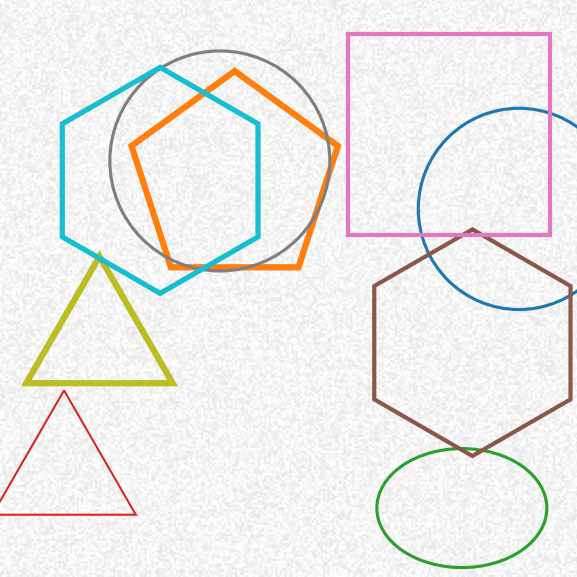[{"shape": "circle", "thickness": 1.5, "radius": 0.87, "center": [0.899, 0.637]}, {"shape": "pentagon", "thickness": 3, "radius": 0.94, "center": [0.406, 0.688]}, {"shape": "oval", "thickness": 1.5, "radius": 0.74, "center": [0.8, 0.119]}, {"shape": "triangle", "thickness": 1, "radius": 0.72, "center": [0.111, 0.18]}, {"shape": "hexagon", "thickness": 2, "radius": 0.98, "center": [0.818, 0.406]}, {"shape": "square", "thickness": 2, "radius": 0.87, "center": [0.778, 0.766]}, {"shape": "circle", "thickness": 1.5, "radius": 0.95, "center": [0.381, 0.72]}, {"shape": "triangle", "thickness": 3, "radius": 0.73, "center": [0.172, 0.409]}, {"shape": "hexagon", "thickness": 2.5, "radius": 0.98, "center": [0.277, 0.687]}]